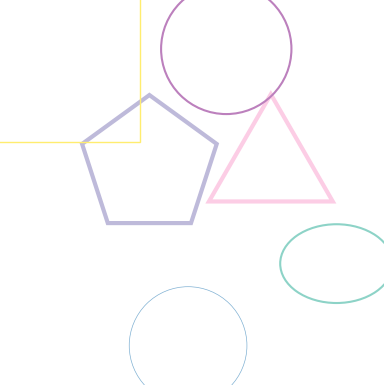[{"shape": "oval", "thickness": 1.5, "radius": 0.73, "center": [0.874, 0.315]}, {"shape": "pentagon", "thickness": 3, "radius": 0.92, "center": [0.388, 0.569]}, {"shape": "circle", "thickness": 0.5, "radius": 0.76, "center": [0.489, 0.103]}, {"shape": "triangle", "thickness": 3, "radius": 0.93, "center": [0.704, 0.57]}, {"shape": "circle", "thickness": 1.5, "radius": 0.85, "center": [0.588, 0.873]}, {"shape": "square", "thickness": 1, "radius": 0.97, "center": [0.171, 0.825]}]